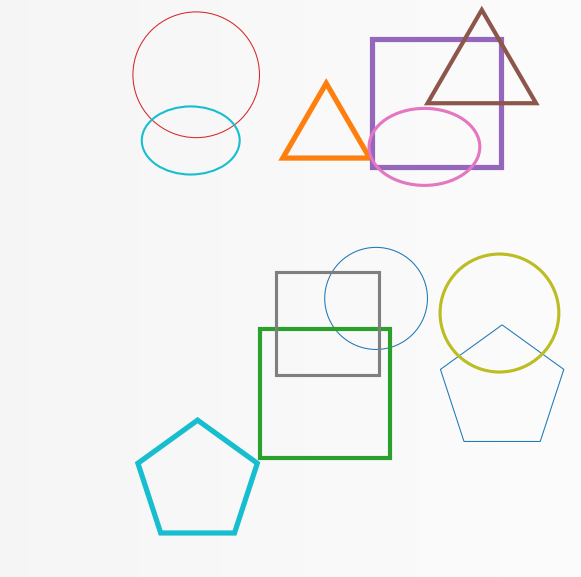[{"shape": "circle", "thickness": 0.5, "radius": 0.44, "center": [0.647, 0.482]}, {"shape": "pentagon", "thickness": 0.5, "radius": 0.56, "center": [0.864, 0.325]}, {"shape": "triangle", "thickness": 2.5, "radius": 0.43, "center": [0.561, 0.769]}, {"shape": "square", "thickness": 2, "radius": 0.56, "center": [0.559, 0.318]}, {"shape": "circle", "thickness": 0.5, "radius": 0.54, "center": [0.338, 0.87]}, {"shape": "square", "thickness": 2.5, "radius": 0.55, "center": [0.751, 0.821]}, {"shape": "triangle", "thickness": 2, "radius": 0.54, "center": [0.829, 0.874]}, {"shape": "oval", "thickness": 1.5, "radius": 0.48, "center": [0.73, 0.745]}, {"shape": "square", "thickness": 1.5, "radius": 0.44, "center": [0.564, 0.439]}, {"shape": "circle", "thickness": 1.5, "radius": 0.51, "center": [0.859, 0.457]}, {"shape": "pentagon", "thickness": 2.5, "radius": 0.54, "center": [0.34, 0.164]}, {"shape": "oval", "thickness": 1, "radius": 0.42, "center": [0.328, 0.756]}]